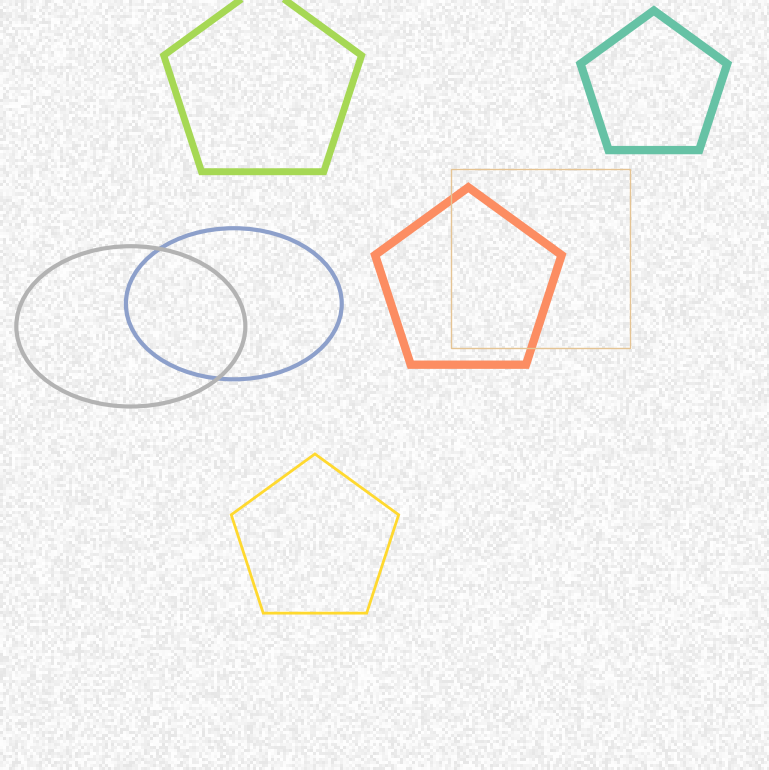[{"shape": "pentagon", "thickness": 3, "radius": 0.5, "center": [0.849, 0.886]}, {"shape": "pentagon", "thickness": 3, "radius": 0.64, "center": [0.608, 0.629]}, {"shape": "oval", "thickness": 1.5, "radius": 0.7, "center": [0.304, 0.605]}, {"shape": "pentagon", "thickness": 2.5, "radius": 0.68, "center": [0.341, 0.886]}, {"shape": "pentagon", "thickness": 1, "radius": 0.57, "center": [0.409, 0.296]}, {"shape": "square", "thickness": 0.5, "radius": 0.58, "center": [0.701, 0.664]}, {"shape": "oval", "thickness": 1.5, "radius": 0.74, "center": [0.17, 0.576]}]